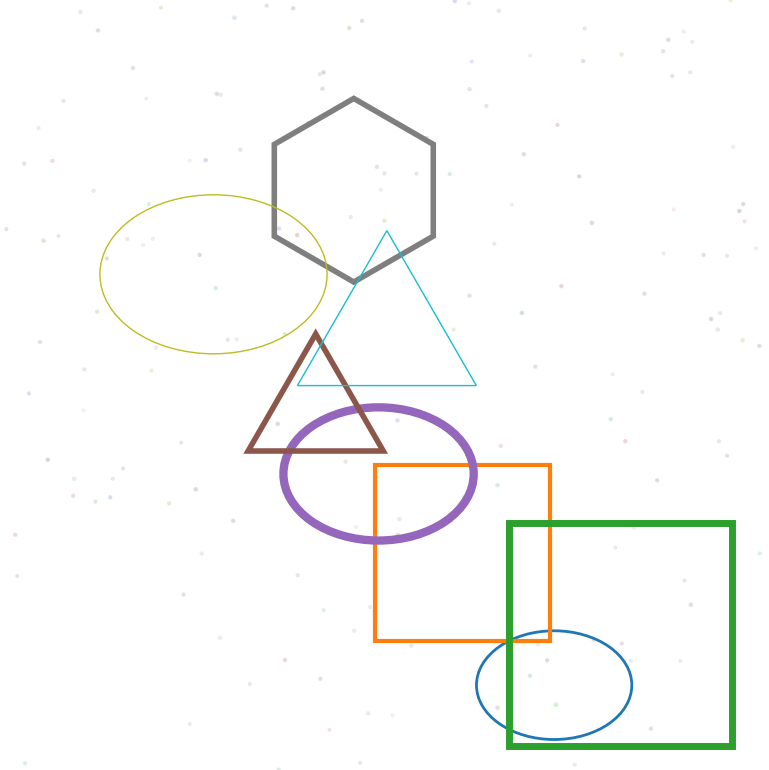[{"shape": "oval", "thickness": 1, "radius": 0.5, "center": [0.72, 0.11]}, {"shape": "square", "thickness": 1.5, "radius": 0.57, "center": [0.601, 0.282]}, {"shape": "square", "thickness": 2.5, "radius": 0.73, "center": [0.806, 0.176]}, {"shape": "oval", "thickness": 3, "radius": 0.62, "center": [0.492, 0.384]}, {"shape": "triangle", "thickness": 2, "radius": 0.51, "center": [0.41, 0.465]}, {"shape": "hexagon", "thickness": 2, "radius": 0.6, "center": [0.459, 0.753]}, {"shape": "oval", "thickness": 0.5, "radius": 0.74, "center": [0.277, 0.644]}, {"shape": "triangle", "thickness": 0.5, "radius": 0.67, "center": [0.502, 0.566]}]